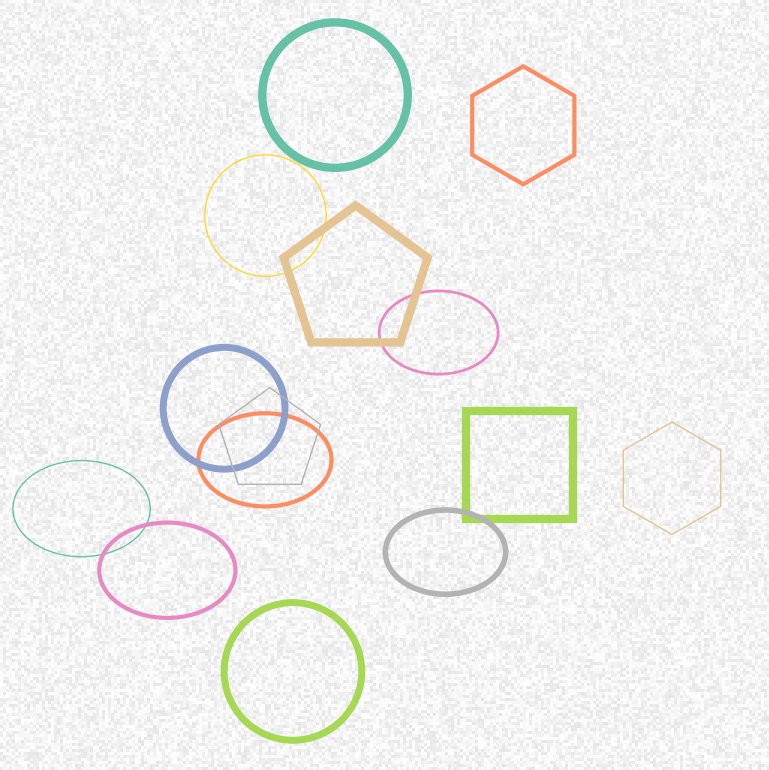[{"shape": "circle", "thickness": 3, "radius": 0.47, "center": [0.435, 0.876]}, {"shape": "oval", "thickness": 0.5, "radius": 0.45, "center": [0.106, 0.339]}, {"shape": "oval", "thickness": 1.5, "radius": 0.43, "center": [0.344, 0.403]}, {"shape": "hexagon", "thickness": 1.5, "radius": 0.38, "center": [0.68, 0.837]}, {"shape": "circle", "thickness": 2.5, "radius": 0.4, "center": [0.291, 0.47]}, {"shape": "oval", "thickness": 1, "radius": 0.39, "center": [0.57, 0.568]}, {"shape": "oval", "thickness": 1.5, "radius": 0.44, "center": [0.217, 0.259]}, {"shape": "square", "thickness": 3, "radius": 0.35, "center": [0.674, 0.396]}, {"shape": "circle", "thickness": 2.5, "radius": 0.45, "center": [0.38, 0.128]}, {"shape": "circle", "thickness": 0.5, "radius": 0.39, "center": [0.345, 0.72]}, {"shape": "pentagon", "thickness": 3, "radius": 0.49, "center": [0.462, 0.635]}, {"shape": "hexagon", "thickness": 0.5, "radius": 0.36, "center": [0.873, 0.379]}, {"shape": "pentagon", "thickness": 0.5, "radius": 0.35, "center": [0.35, 0.427]}, {"shape": "oval", "thickness": 2, "radius": 0.39, "center": [0.579, 0.283]}]